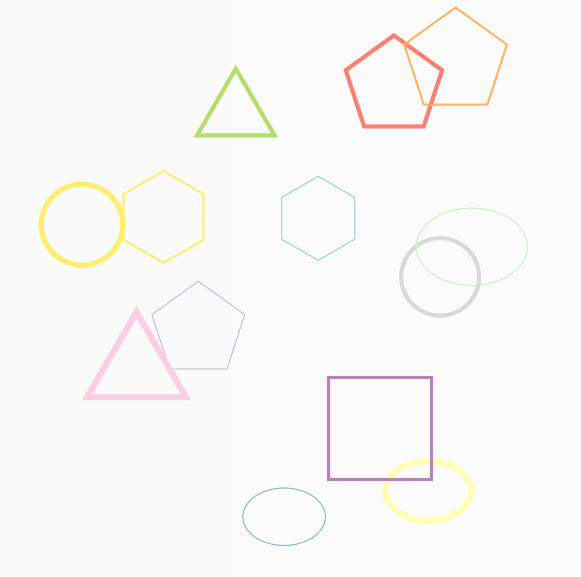[{"shape": "hexagon", "thickness": 0.5, "radius": 0.36, "center": [0.547, 0.621]}, {"shape": "oval", "thickness": 3, "radius": 0.37, "center": [0.737, 0.149]}, {"shape": "pentagon", "thickness": 0.5, "radius": 0.42, "center": [0.341, 0.428]}, {"shape": "pentagon", "thickness": 2, "radius": 0.44, "center": [0.678, 0.851]}, {"shape": "oval", "thickness": 0.5, "radius": 0.36, "center": [0.489, 0.104]}, {"shape": "pentagon", "thickness": 1, "radius": 0.46, "center": [0.784, 0.893]}, {"shape": "triangle", "thickness": 2, "radius": 0.38, "center": [0.406, 0.803]}, {"shape": "triangle", "thickness": 3, "radius": 0.49, "center": [0.235, 0.36]}, {"shape": "circle", "thickness": 2, "radius": 0.34, "center": [0.757, 0.52]}, {"shape": "square", "thickness": 1.5, "radius": 0.44, "center": [0.653, 0.258]}, {"shape": "oval", "thickness": 0.5, "radius": 0.48, "center": [0.812, 0.572]}, {"shape": "circle", "thickness": 2.5, "radius": 0.35, "center": [0.141, 0.61]}, {"shape": "hexagon", "thickness": 1, "radius": 0.4, "center": [0.281, 0.624]}]